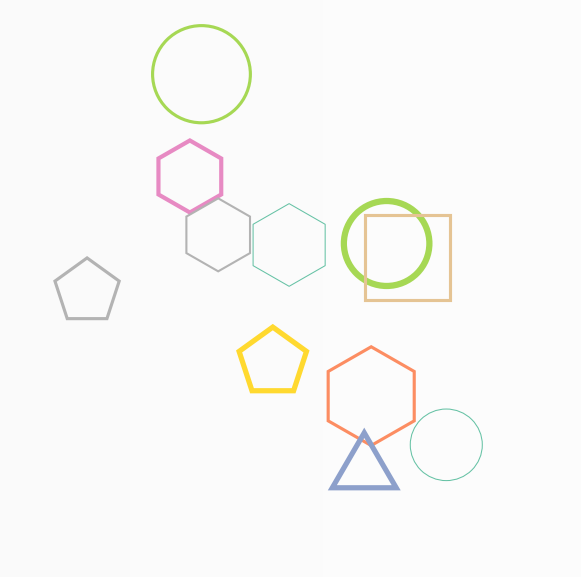[{"shape": "circle", "thickness": 0.5, "radius": 0.31, "center": [0.768, 0.229]}, {"shape": "hexagon", "thickness": 0.5, "radius": 0.36, "center": [0.497, 0.575]}, {"shape": "hexagon", "thickness": 1.5, "radius": 0.43, "center": [0.639, 0.313]}, {"shape": "triangle", "thickness": 2.5, "radius": 0.32, "center": [0.627, 0.186]}, {"shape": "hexagon", "thickness": 2, "radius": 0.31, "center": [0.327, 0.694]}, {"shape": "circle", "thickness": 1.5, "radius": 0.42, "center": [0.347, 0.871]}, {"shape": "circle", "thickness": 3, "radius": 0.37, "center": [0.665, 0.578]}, {"shape": "pentagon", "thickness": 2.5, "radius": 0.3, "center": [0.469, 0.372]}, {"shape": "square", "thickness": 1.5, "radius": 0.37, "center": [0.701, 0.554]}, {"shape": "pentagon", "thickness": 1.5, "radius": 0.29, "center": [0.15, 0.494]}, {"shape": "hexagon", "thickness": 1, "radius": 0.32, "center": [0.375, 0.592]}]